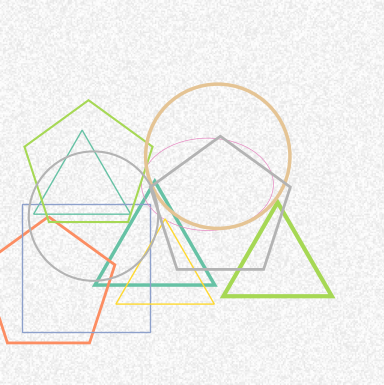[{"shape": "triangle", "thickness": 2.5, "radius": 0.9, "center": [0.402, 0.349]}, {"shape": "triangle", "thickness": 1, "radius": 0.73, "center": [0.213, 0.516]}, {"shape": "pentagon", "thickness": 2, "radius": 0.91, "center": [0.126, 0.256]}, {"shape": "square", "thickness": 1, "radius": 0.83, "center": [0.223, 0.304]}, {"shape": "oval", "thickness": 0.5, "radius": 0.86, "center": [0.539, 0.521]}, {"shape": "pentagon", "thickness": 1.5, "radius": 0.87, "center": [0.23, 0.565]}, {"shape": "triangle", "thickness": 3, "radius": 0.81, "center": [0.721, 0.312]}, {"shape": "triangle", "thickness": 1, "radius": 0.74, "center": [0.429, 0.284]}, {"shape": "circle", "thickness": 2.5, "radius": 0.94, "center": [0.566, 0.594]}, {"shape": "circle", "thickness": 1.5, "radius": 0.84, "center": [0.243, 0.439]}, {"shape": "pentagon", "thickness": 2, "radius": 0.96, "center": [0.572, 0.455]}]